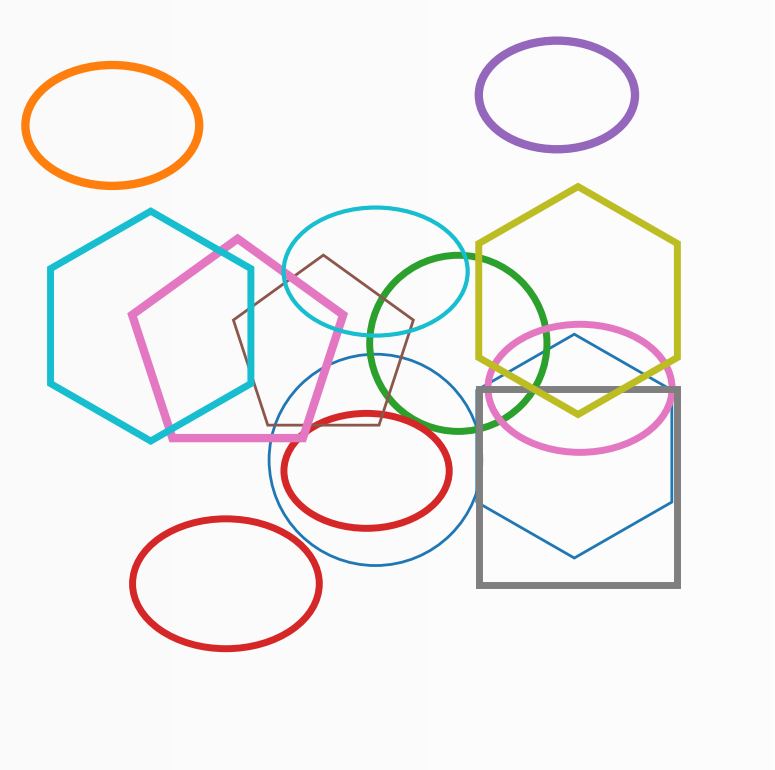[{"shape": "circle", "thickness": 1, "radius": 0.69, "center": [0.484, 0.403]}, {"shape": "hexagon", "thickness": 1, "radius": 0.73, "center": [0.741, 0.421]}, {"shape": "oval", "thickness": 3, "radius": 0.56, "center": [0.145, 0.837]}, {"shape": "circle", "thickness": 2.5, "radius": 0.57, "center": [0.591, 0.554]}, {"shape": "oval", "thickness": 2.5, "radius": 0.6, "center": [0.292, 0.242]}, {"shape": "oval", "thickness": 2.5, "radius": 0.53, "center": [0.473, 0.389]}, {"shape": "oval", "thickness": 3, "radius": 0.5, "center": [0.719, 0.877]}, {"shape": "pentagon", "thickness": 1, "radius": 0.61, "center": [0.417, 0.547]}, {"shape": "oval", "thickness": 2.5, "radius": 0.59, "center": [0.748, 0.496]}, {"shape": "pentagon", "thickness": 3, "radius": 0.72, "center": [0.307, 0.547]}, {"shape": "square", "thickness": 2.5, "radius": 0.64, "center": [0.746, 0.368]}, {"shape": "hexagon", "thickness": 2.5, "radius": 0.74, "center": [0.746, 0.61]}, {"shape": "oval", "thickness": 1.5, "radius": 0.59, "center": [0.485, 0.647]}, {"shape": "hexagon", "thickness": 2.5, "radius": 0.75, "center": [0.194, 0.576]}]